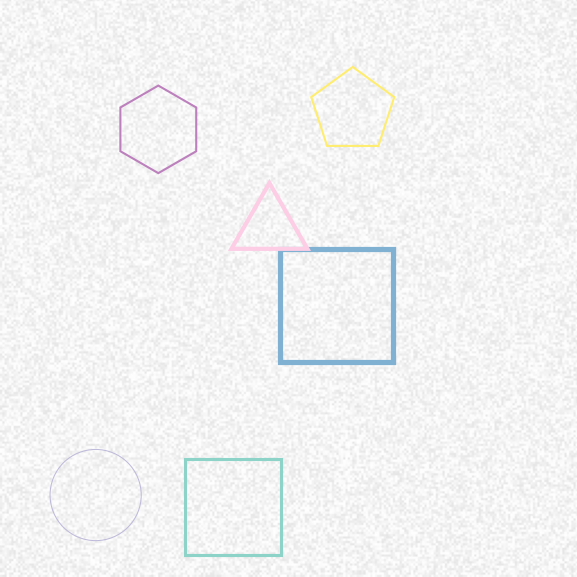[{"shape": "square", "thickness": 1.5, "radius": 0.42, "center": [0.403, 0.122]}, {"shape": "circle", "thickness": 0.5, "radius": 0.39, "center": [0.166, 0.142]}, {"shape": "square", "thickness": 2.5, "radius": 0.49, "center": [0.582, 0.471]}, {"shape": "triangle", "thickness": 2, "radius": 0.38, "center": [0.467, 0.606]}, {"shape": "hexagon", "thickness": 1, "radius": 0.38, "center": [0.274, 0.775]}, {"shape": "pentagon", "thickness": 1, "radius": 0.38, "center": [0.611, 0.808]}]